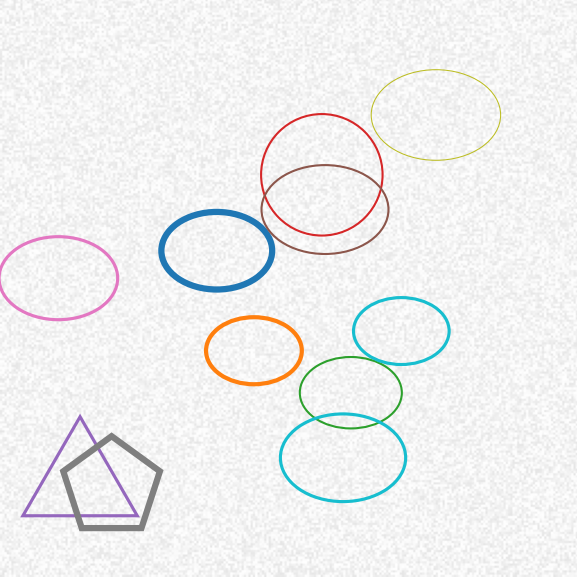[{"shape": "oval", "thickness": 3, "radius": 0.48, "center": [0.375, 0.565]}, {"shape": "oval", "thickness": 2, "radius": 0.41, "center": [0.44, 0.392]}, {"shape": "oval", "thickness": 1, "radius": 0.44, "center": [0.607, 0.319]}, {"shape": "circle", "thickness": 1, "radius": 0.53, "center": [0.557, 0.696]}, {"shape": "triangle", "thickness": 1.5, "radius": 0.57, "center": [0.139, 0.163]}, {"shape": "oval", "thickness": 1, "radius": 0.55, "center": [0.563, 0.636]}, {"shape": "oval", "thickness": 1.5, "radius": 0.51, "center": [0.101, 0.517]}, {"shape": "pentagon", "thickness": 3, "radius": 0.44, "center": [0.193, 0.156]}, {"shape": "oval", "thickness": 0.5, "radius": 0.56, "center": [0.755, 0.8]}, {"shape": "oval", "thickness": 1.5, "radius": 0.41, "center": [0.695, 0.426]}, {"shape": "oval", "thickness": 1.5, "radius": 0.54, "center": [0.594, 0.206]}]